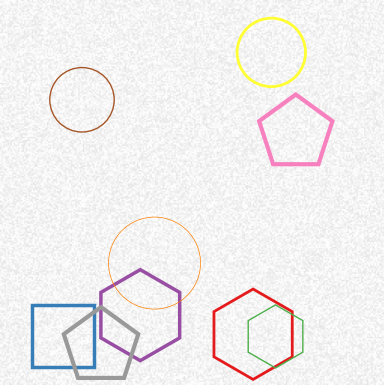[{"shape": "hexagon", "thickness": 2, "radius": 0.59, "center": [0.657, 0.132]}, {"shape": "square", "thickness": 2.5, "radius": 0.4, "center": [0.164, 0.128]}, {"shape": "hexagon", "thickness": 1, "radius": 0.41, "center": [0.716, 0.126]}, {"shape": "hexagon", "thickness": 2.5, "radius": 0.59, "center": [0.364, 0.181]}, {"shape": "circle", "thickness": 0.5, "radius": 0.6, "center": [0.401, 0.317]}, {"shape": "circle", "thickness": 2, "radius": 0.44, "center": [0.705, 0.864]}, {"shape": "circle", "thickness": 1, "radius": 0.42, "center": [0.213, 0.741]}, {"shape": "pentagon", "thickness": 3, "radius": 0.5, "center": [0.768, 0.654]}, {"shape": "pentagon", "thickness": 3, "radius": 0.51, "center": [0.262, 0.101]}]